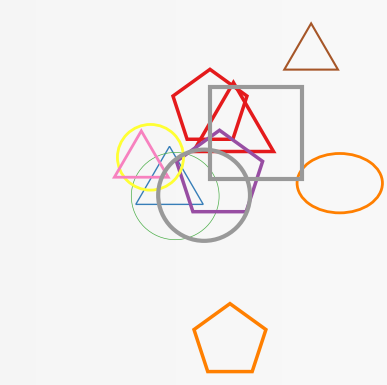[{"shape": "pentagon", "thickness": 2.5, "radius": 0.5, "center": [0.542, 0.72]}, {"shape": "triangle", "thickness": 2.5, "radius": 0.6, "center": [0.602, 0.666]}, {"shape": "triangle", "thickness": 1, "radius": 0.5, "center": [0.437, 0.519]}, {"shape": "circle", "thickness": 0.5, "radius": 0.57, "center": [0.452, 0.491]}, {"shape": "pentagon", "thickness": 2.5, "radius": 0.58, "center": [0.567, 0.545]}, {"shape": "pentagon", "thickness": 2.5, "radius": 0.49, "center": [0.593, 0.114]}, {"shape": "oval", "thickness": 2, "radius": 0.55, "center": [0.877, 0.524]}, {"shape": "circle", "thickness": 2, "radius": 0.43, "center": [0.388, 0.591]}, {"shape": "triangle", "thickness": 1.5, "radius": 0.4, "center": [0.803, 0.859]}, {"shape": "triangle", "thickness": 2, "radius": 0.4, "center": [0.365, 0.58]}, {"shape": "circle", "thickness": 3, "radius": 0.59, "center": [0.527, 0.493]}, {"shape": "square", "thickness": 3, "radius": 0.6, "center": [0.66, 0.655]}]